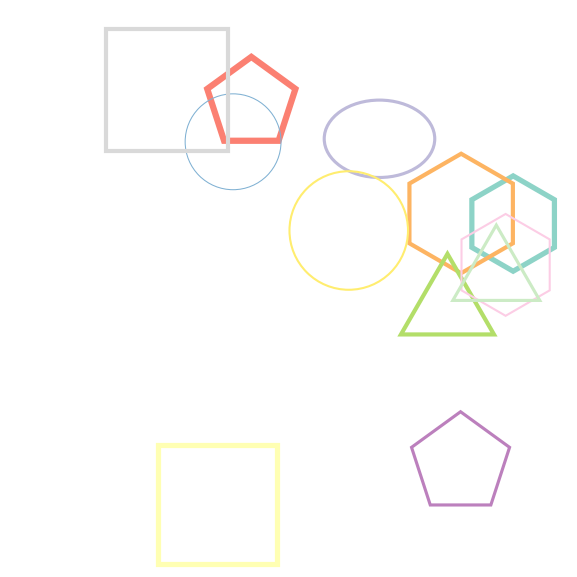[{"shape": "hexagon", "thickness": 2.5, "radius": 0.41, "center": [0.889, 0.612]}, {"shape": "square", "thickness": 2.5, "radius": 0.51, "center": [0.377, 0.126]}, {"shape": "oval", "thickness": 1.5, "radius": 0.48, "center": [0.657, 0.759]}, {"shape": "pentagon", "thickness": 3, "radius": 0.4, "center": [0.435, 0.82]}, {"shape": "circle", "thickness": 0.5, "radius": 0.42, "center": [0.404, 0.754]}, {"shape": "hexagon", "thickness": 2, "radius": 0.52, "center": [0.799, 0.63]}, {"shape": "triangle", "thickness": 2, "radius": 0.47, "center": [0.775, 0.467]}, {"shape": "hexagon", "thickness": 1, "radius": 0.44, "center": [0.876, 0.54]}, {"shape": "square", "thickness": 2, "radius": 0.53, "center": [0.289, 0.843]}, {"shape": "pentagon", "thickness": 1.5, "radius": 0.45, "center": [0.797, 0.197]}, {"shape": "triangle", "thickness": 1.5, "radius": 0.43, "center": [0.859, 0.522]}, {"shape": "circle", "thickness": 1, "radius": 0.51, "center": [0.604, 0.6]}]